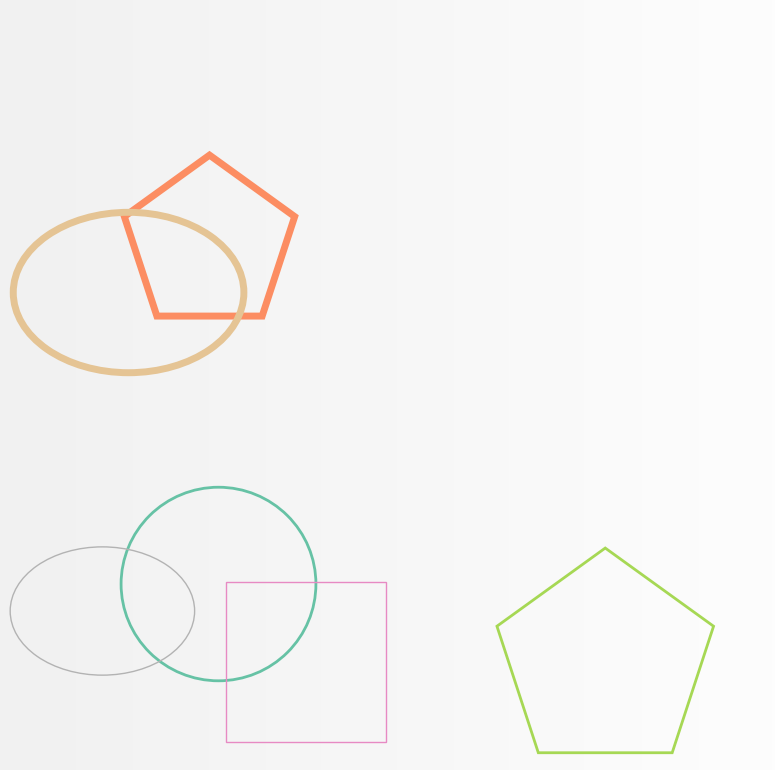[{"shape": "circle", "thickness": 1, "radius": 0.63, "center": [0.282, 0.242]}, {"shape": "pentagon", "thickness": 2.5, "radius": 0.58, "center": [0.27, 0.683]}, {"shape": "square", "thickness": 0.5, "radius": 0.52, "center": [0.395, 0.14]}, {"shape": "pentagon", "thickness": 1, "radius": 0.73, "center": [0.781, 0.141]}, {"shape": "oval", "thickness": 2.5, "radius": 0.74, "center": [0.166, 0.62]}, {"shape": "oval", "thickness": 0.5, "radius": 0.59, "center": [0.132, 0.206]}]